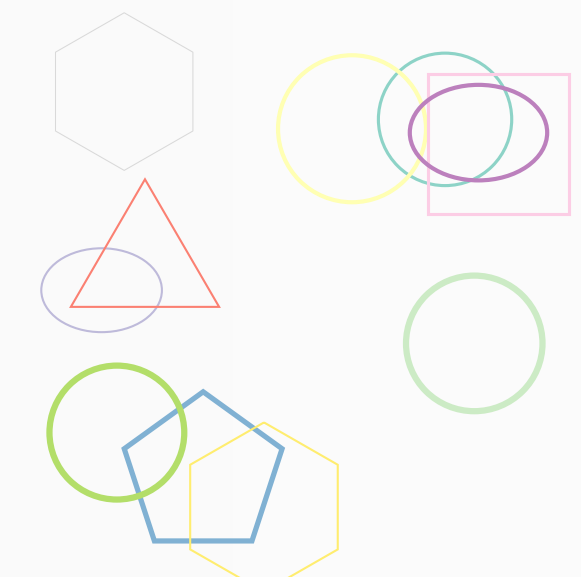[{"shape": "circle", "thickness": 1.5, "radius": 0.57, "center": [0.766, 0.792]}, {"shape": "circle", "thickness": 2, "radius": 0.64, "center": [0.606, 0.776]}, {"shape": "oval", "thickness": 1, "radius": 0.52, "center": [0.175, 0.497]}, {"shape": "triangle", "thickness": 1, "radius": 0.74, "center": [0.249, 0.541]}, {"shape": "pentagon", "thickness": 2.5, "radius": 0.71, "center": [0.35, 0.178]}, {"shape": "circle", "thickness": 3, "radius": 0.58, "center": [0.201, 0.25]}, {"shape": "square", "thickness": 1.5, "radius": 0.61, "center": [0.858, 0.75]}, {"shape": "hexagon", "thickness": 0.5, "radius": 0.68, "center": [0.214, 0.841]}, {"shape": "oval", "thickness": 2, "radius": 0.59, "center": [0.823, 0.769]}, {"shape": "circle", "thickness": 3, "radius": 0.59, "center": [0.816, 0.405]}, {"shape": "hexagon", "thickness": 1, "radius": 0.73, "center": [0.454, 0.121]}]